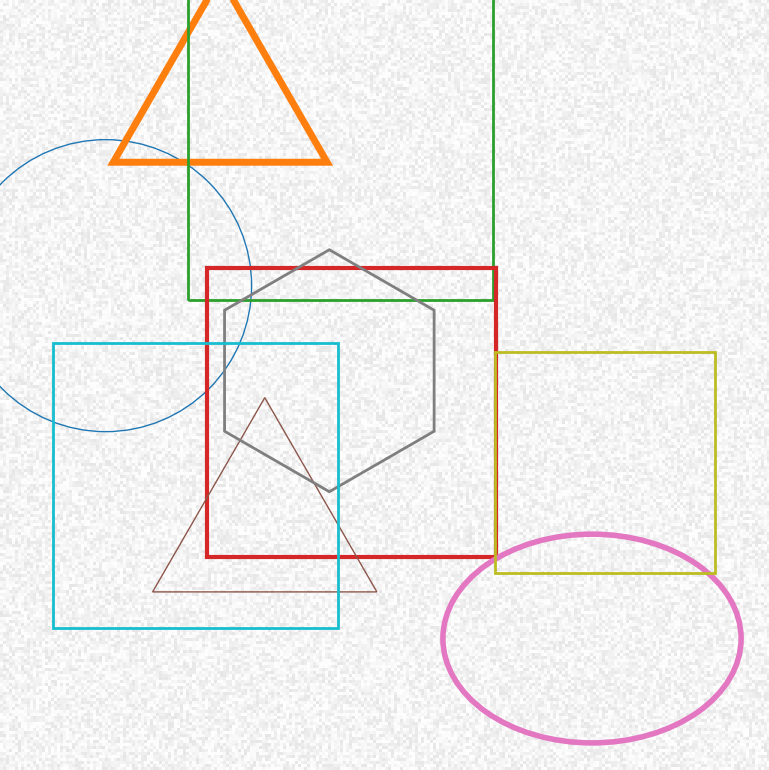[{"shape": "circle", "thickness": 0.5, "radius": 0.95, "center": [0.137, 0.629]}, {"shape": "triangle", "thickness": 2.5, "radius": 0.8, "center": [0.286, 0.869]}, {"shape": "square", "thickness": 1, "radius": 0.99, "center": [0.442, 0.809]}, {"shape": "square", "thickness": 1.5, "radius": 0.94, "center": [0.456, 0.464]}, {"shape": "triangle", "thickness": 0.5, "radius": 0.84, "center": [0.344, 0.315]}, {"shape": "oval", "thickness": 2, "radius": 0.97, "center": [0.769, 0.171]}, {"shape": "hexagon", "thickness": 1, "radius": 0.79, "center": [0.428, 0.519]}, {"shape": "square", "thickness": 1, "radius": 0.72, "center": [0.785, 0.399]}, {"shape": "square", "thickness": 1, "radius": 0.92, "center": [0.254, 0.369]}]